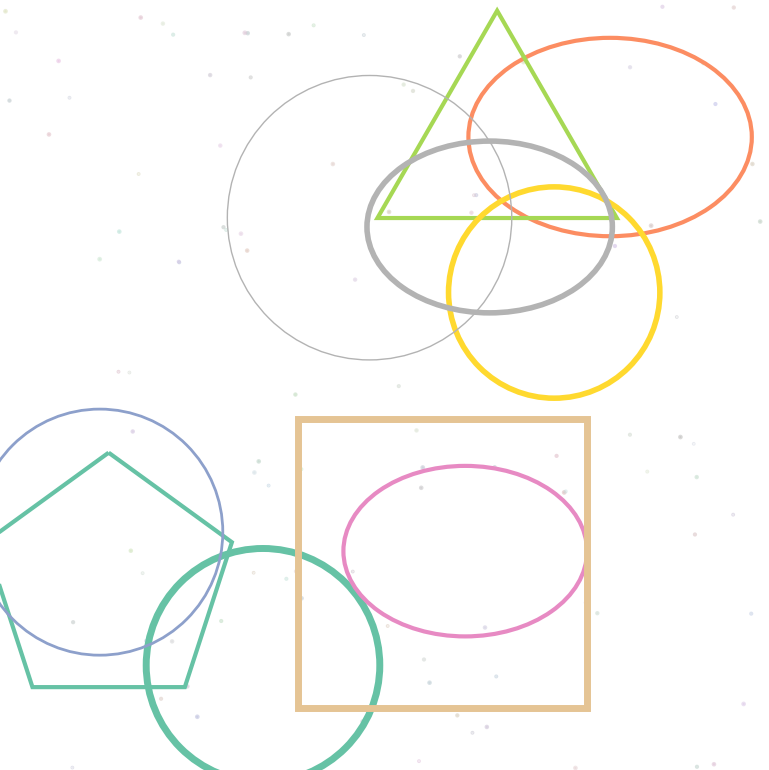[{"shape": "pentagon", "thickness": 1.5, "radius": 0.84, "center": [0.141, 0.244]}, {"shape": "circle", "thickness": 2.5, "radius": 0.76, "center": [0.342, 0.136]}, {"shape": "oval", "thickness": 1.5, "radius": 0.92, "center": [0.792, 0.822]}, {"shape": "circle", "thickness": 1, "radius": 0.8, "center": [0.13, 0.309]}, {"shape": "oval", "thickness": 1.5, "radius": 0.79, "center": [0.604, 0.284]}, {"shape": "triangle", "thickness": 1.5, "radius": 0.9, "center": [0.646, 0.807]}, {"shape": "circle", "thickness": 2, "radius": 0.69, "center": [0.72, 0.62]}, {"shape": "square", "thickness": 2.5, "radius": 0.94, "center": [0.575, 0.268]}, {"shape": "oval", "thickness": 2, "radius": 0.8, "center": [0.636, 0.705]}, {"shape": "circle", "thickness": 0.5, "radius": 0.92, "center": [0.48, 0.717]}]